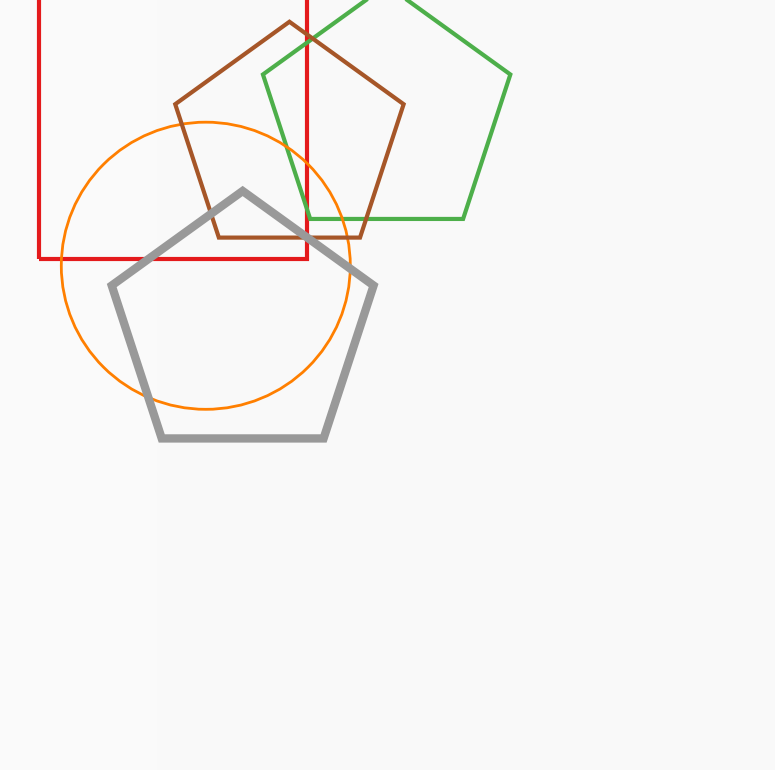[{"shape": "square", "thickness": 1.5, "radius": 0.87, "center": [0.223, 0.837]}, {"shape": "pentagon", "thickness": 1.5, "radius": 0.84, "center": [0.499, 0.851]}, {"shape": "circle", "thickness": 1, "radius": 0.93, "center": [0.266, 0.655]}, {"shape": "pentagon", "thickness": 1.5, "radius": 0.77, "center": [0.373, 0.817]}, {"shape": "pentagon", "thickness": 3, "radius": 0.89, "center": [0.313, 0.574]}]